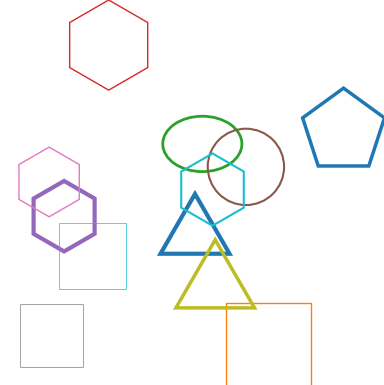[{"shape": "pentagon", "thickness": 2.5, "radius": 0.56, "center": [0.892, 0.659]}, {"shape": "triangle", "thickness": 3, "radius": 0.52, "center": [0.507, 0.393]}, {"shape": "square", "thickness": 1, "radius": 0.55, "center": [0.697, 0.102]}, {"shape": "oval", "thickness": 2, "radius": 0.51, "center": [0.526, 0.626]}, {"shape": "hexagon", "thickness": 1, "radius": 0.59, "center": [0.282, 0.883]}, {"shape": "hexagon", "thickness": 3, "radius": 0.46, "center": [0.166, 0.438]}, {"shape": "circle", "thickness": 1.5, "radius": 0.5, "center": [0.639, 0.567]}, {"shape": "hexagon", "thickness": 1, "radius": 0.45, "center": [0.128, 0.527]}, {"shape": "square", "thickness": 0.5, "radius": 0.41, "center": [0.135, 0.128]}, {"shape": "triangle", "thickness": 2.5, "radius": 0.59, "center": [0.559, 0.259]}, {"shape": "hexagon", "thickness": 1.5, "radius": 0.47, "center": [0.552, 0.508]}, {"shape": "square", "thickness": 0.5, "radius": 0.43, "center": [0.241, 0.335]}]